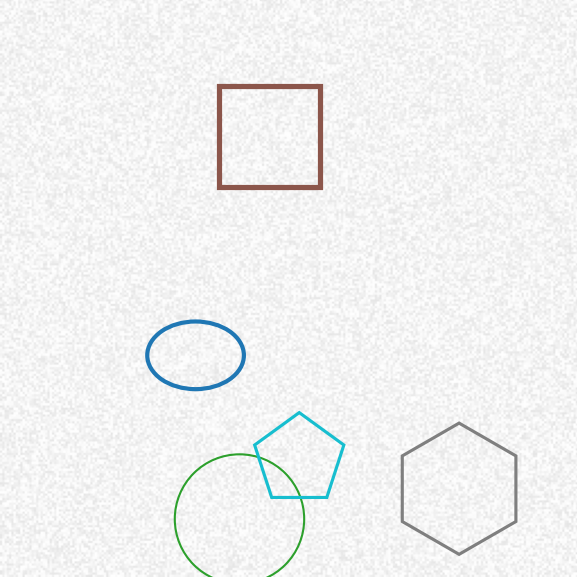[{"shape": "oval", "thickness": 2, "radius": 0.42, "center": [0.339, 0.384]}, {"shape": "circle", "thickness": 1, "radius": 0.56, "center": [0.415, 0.1]}, {"shape": "square", "thickness": 2.5, "radius": 0.44, "center": [0.466, 0.763]}, {"shape": "hexagon", "thickness": 1.5, "radius": 0.57, "center": [0.795, 0.153]}, {"shape": "pentagon", "thickness": 1.5, "radius": 0.41, "center": [0.518, 0.203]}]